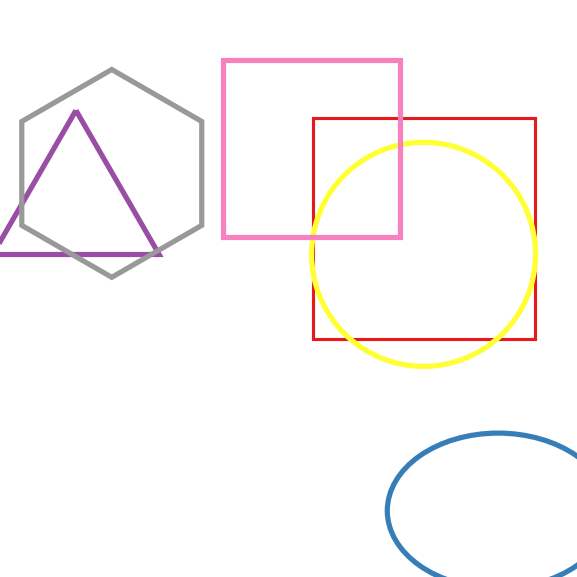[{"shape": "square", "thickness": 1.5, "radius": 0.96, "center": [0.735, 0.604]}, {"shape": "oval", "thickness": 2.5, "radius": 0.96, "center": [0.863, 0.115]}, {"shape": "triangle", "thickness": 2.5, "radius": 0.83, "center": [0.131, 0.642]}, {"shape": "circle", "thickness": 2.5, "radius": 0.97, "center": [0.733, 0.559]}, {"shape": "square", "thickness": 2.5, "radius": 0.77, "center": [0.539, 0.742]}, {"shape": "hexagon", "thickness": 2.5, "radius": 0.9, "center": [0.194, 0.699]}]